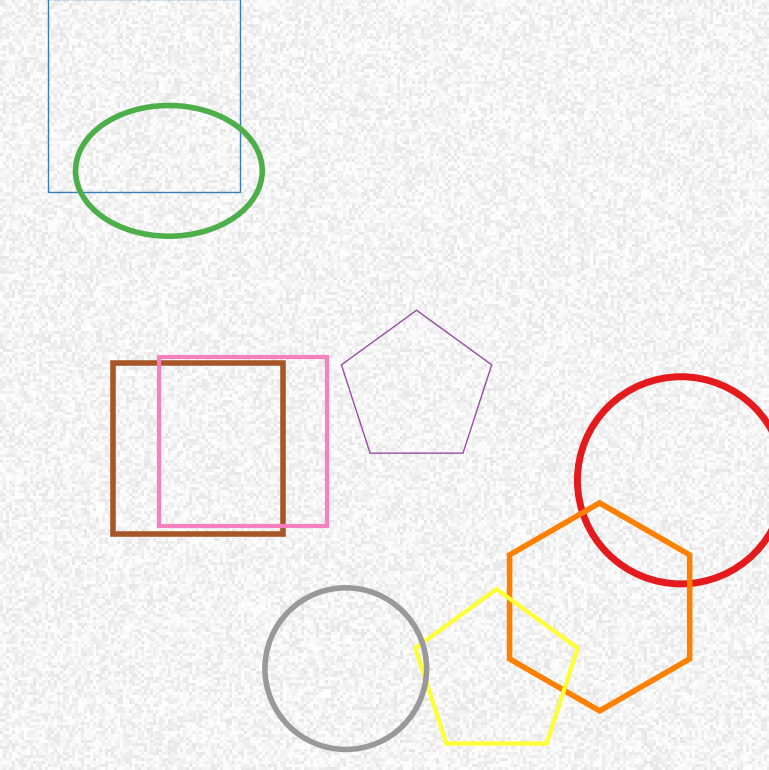[{"shape": "circle", "thickness": 2.5, "radius": 0.67, "center": [0.884, 0.376]}, {"shape": "square", "thickness": 0.5, "radius": 0.63, "center": [0.187, 0.876]}, {"shape": "oval", "thickness": 2, "radius": 0.61, "center": [0.219, 0.778]}, {"shape": "pentagon", "thickness": 0.5, "radius": 0.51, "center": [0.541, 0.494]}, {"shape": "hexagon", "thickness": 2, "radius": 0.68, "center": [0.779, 0.212]}, {"shape": "pentagon", "thickness": 1.5, "radius": 0.55, "center": [0.645, 0.124]}, {"shape": "square", "thickness": 2, "radius": 0.55, "center": [0.257, 0.418]}, {"shape": "square", "thickness": 1.5, "radius": 0.55, "center": [0.316, 0.427]}, {"shape": "circle", "thickness": 2, "radius": 0.52, "center": [0.449, 0.132]}]